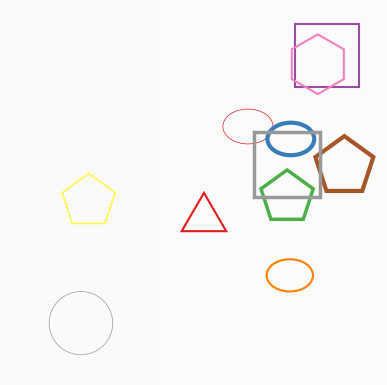[{"shape": "triangle", "thickness": 1.5, "radius": 0.33, "center": [0.526, 0.433]}, {"shape": "oval", "thickness": 0.5, "radius": 0.32, "center": [0.64, 0.671]}, {"shape": "oval", "thickness": 3, "radius": 0.3, "center": [0.75, 0.639]}, {"shape": "pentagon", "thickness": 2.5, "radius": 0.35, "center": [0.741, 0.488]}, {"shape": "square", "thickness": 1.5, "radius": 0.41, "center": [0.844, 0.855]}, {"shape": "oval", "thickness": 1.5, "radius": 0.3, "center": [0.748, 0.285]}, {"shape": "pentagon", "thickness": 1, "radius": 0.36, "center": [0.229, 0.477]}, {"shape": "pentagon", "thickness": 3, "radius": 0.39, "center": [0.889, 0.568]}, {"shape": "hexagon", "thickness": 1.5, "radius": 0.39, "center": [0.82, 0.833]}, {"shape": "circle", "thickness": 0.5, "radius": 0.41, "center": [0.209, 0.161]}, {"shape": "square", "thickness": 2.5, "radius": 0.42, "center": [0.74, 0.573]}]